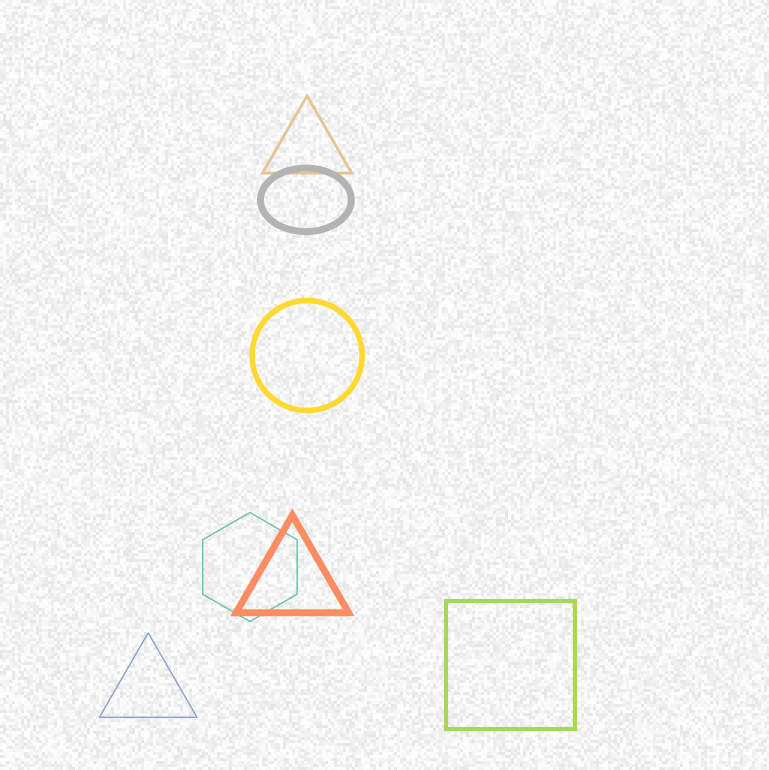[{"shape": "hexagon", "thickness": 0.5, "radius": 0.35, "center": [0.325, 0.264]}, {"shape": "triangle", "thickness": 2.5, "radius": 0.42, "center": [0.38, 0.246]}, {"shape": "triangle", "thickness": 0.5, "radius": 0.37, "center": [0.192, 0.105]}, {"shape": "square", "thickness": 1.5, "radius": 0.42, "center": [0.663, 0.136]}, {"shape": "circle", "thickness": 2, "radius": 0.36, "center": [0.399, 0.538]}, {"shape": "triangle", "thickness": 1, "radius": 0.33, "center": [0.399, 0.809]}, {"shape": "oval", "thickness": 2.5, "radius": 0.29, "center": [0.397, 0.74]}]